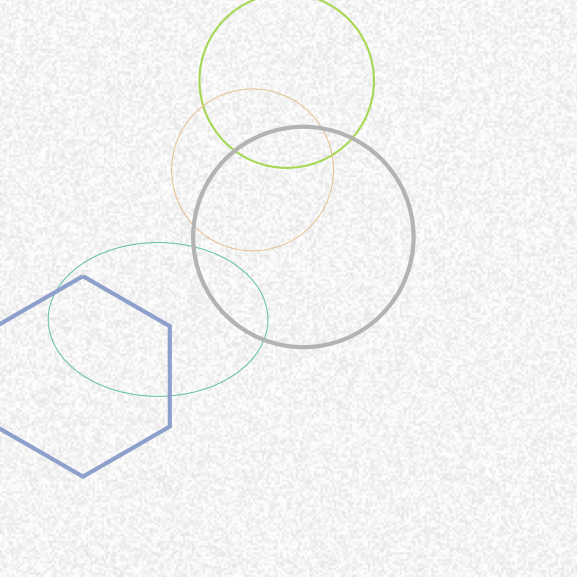[{"shape": "oval", "thickness": 0.5, "radius": 0.95, "center": [0.274, 0.446]}, {"shape": "hexagon", "thickness": 2, "radius": 0.87, "center": [0.144, 0.347]}, {"shape": "circle", "thickness": 1, "radius": 0.76, "center": [0.496, 0.859]}, {"shape": "circle", "thickness": 0.5, "radius": 0.7, "center": [0.437, 0.705]}, {"shape": "circle", "thickness": 2, "radius": 0.95, "center": [0.525, 0.589]}]